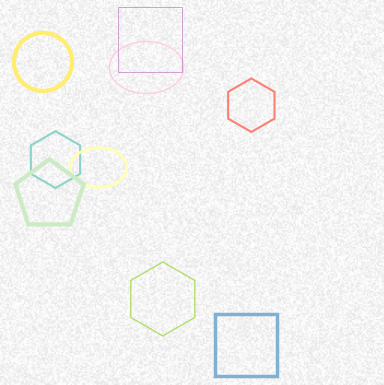[{"shape": "hexagon", "thickness": 1.5, "radius": 0.37, "center": [0.144, 0.586]}, {"shape": "oval", "thickness": 2, "radius": 0.37, "center": [0.256, 0.565]}, {"shape": "hexagon", "thickness": 1.5, "radius": 0.35, "center": [0.653, 0.727]}, {"shape": "square", "thickness": 2.5, "radius": 0.4, "center": [0.639, 0.104]}, {"shape": "hexagon", "thickness": 1, "radius": 0.48, "center": [0.423, 0.223]}, {"shape": "oval", "thickness": 1, "radius": 0.48, "center": [0.381, 0.825]}, {"shape": "square", "thickness": 0.5, "radius": 0.42, "center": [0.389, 0.898]}, {"shape": "pentagon", "thickness": 3, "radius": 0.47, "center": [0.128, 0.493]}, {"shape": "circle", "thickness": 3, "radius": 0.38, "center": [0.112, 0.839]}]